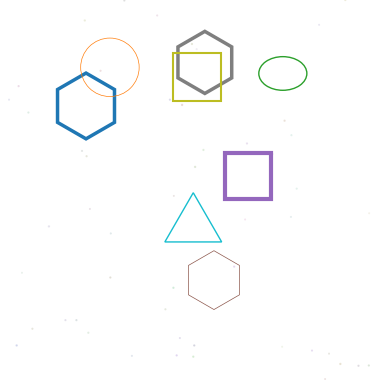[{"shape": "hexagon", "thickness": 2.5, "radius": 0.43, "center": [0.223, 0.725]}, {"shape": "circle", "thickness": 0.5, "radius": 0.38, "center": [0.285, 0.825]}, {"shape": "oval", "thickness": 1, "radius": 0.31, "center": [0.735, 0.809]}, {"shape": "square", "thickness": 3, "radius": 0.3, "center": [0.645, 0.543]}, {"shape": "hexagon", "thickness": 0.5, "radius": 0.38, "center": [0.556, 0.272]}, {"shape": "hexagon", "thickness": 2.5, "radius": 0.4, "center": [0.532, 0.838]}, {"shape": "square", "thickness": 1.5, "radius": 0.31, "center": [0.512, 0.799]}, {"shape": "triangle", "thickness": 1, "radius": 0.43, "center": [0.502, 0.414]}]